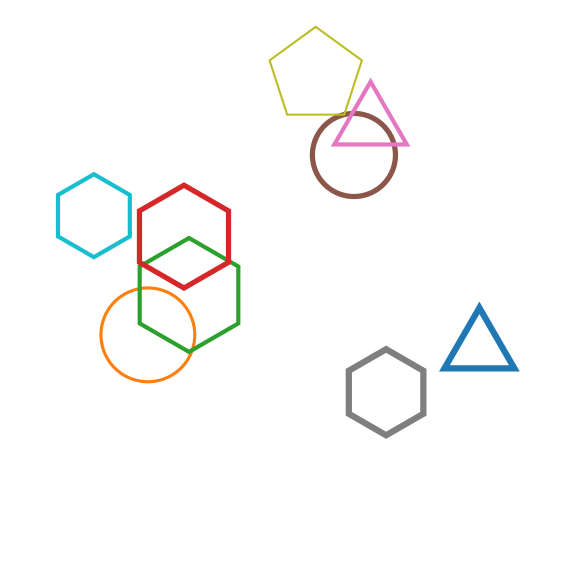[{"shape": "triangle", "thickness": 3, "radius": 0.35, "center": [0.83, 0.396]}, {"shape": "circle", "thickness": 1.5, "radius": 0.41, "center": [0.256, 0.419]}, {"shape": "hexagon", "thickness": 2, "radius": 0.49, "center": [0.327, 0.488]}, {"shape": "hexagon", "thickness": 2.5, "radius": 0.45, "center": [0.319, 0.589]}, {"shape": "circle", "thickness": 2.5, "radius": 0.36, "center": [0.613, 0.731]}, {"shape": "triangle", "thickness": 2, "radius": 0.36, "center": [0.642, 0.785]}, {"shape": "hexagon", "thickness": 3, "radius": 0.37, "center": [0.669, 0.32]}, {"shape": "pentagon", "thickness": 1, "radius": 0.42, "center": [0.547, 0.869]}, {"shape": "hexagon", "thickness": 2, "radius": 0.36, "center": [0.163, 0.626]}]